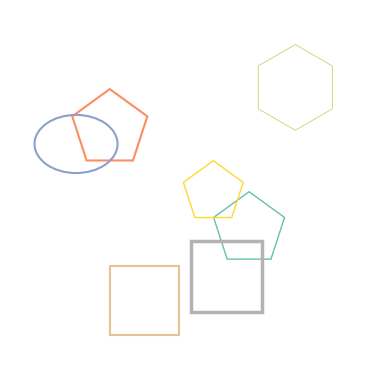[{"shape": "pentagon", "thickness": 1, "radius": 0.48, "center": [0.647, 0.405]}, {"shape": "pentagon", "thickness": 1.5, "radius": 0.51, "center": [0.285, 0.666]}, {"shape": "oval", "thickness": 1.5, "radius": 0.54, "center": [0.198, 0.626]}, {"shape": "hexagon", "thickness": 0.5, "radius": 0.56, "center": [0.767, 0.773]}, {"shape": "pentagon", "thickness": 1, "radius": 0.41, "center": [0.554, 0.501]}, {"shape": "square", "thickness": 1.5, "radius": 0.45, "center": [0.375, 0.22]}, {"shape": "square", "thickness": 2.5, "radius": 0.46, "center": [0.588, 0.283]}]